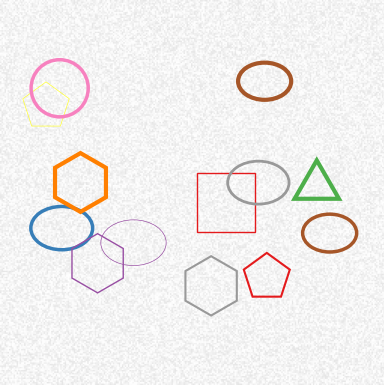[{"shape": "pentagon", "thickness": 1.5, "radius": 0.31, "center": [0.693, 0.28]}, {"shape": "square", "thickness": 1, "radius": 0.38, "center": [0.586, 0.474]}, {"shape": "oval", "thickness": 2.5, "radius": 0.4, "center": [0.16, 0.408]}, {"shape": "triangle", "thickness": 3, "radius": 0.33, "center": [0.823, 0.517]}, {"shape": "oval", "thickness": 0.5, "radius": 0.42, "center": [0.347, 0.37]}, {"shape": "hexagon", "thickness": 1, "radius": 0.38, "center": [0.254, 0.316]}, {"shape": "hexagon", "thickness": 3, "radius": 0.38, "center": [0.209, 0.526]}, {"shape": "pentagon", "thickness": 0.5, "radius": 0.32, "center": [0.12, 0.724]}, {"shape": "oval", "thickness": 3, "radius": 0.34, "center": [0.687, 0.789]}, {"shape": "oval", "thickness": 2.5, "radius": 0.35, "center": [0.856, 0.395]}, {"shape": "circle", "thickness": 2.5, "radius": 0.37, "center": [0.155, 0.771]}, {"shape": "hexagon", "thickness": 1.5, "radius": 0.39, "center": [0.548, 0.258]}, {"shape": "oval", "thickness": 2, "radius": 0.4, "center": [0.671, 0.526]}]